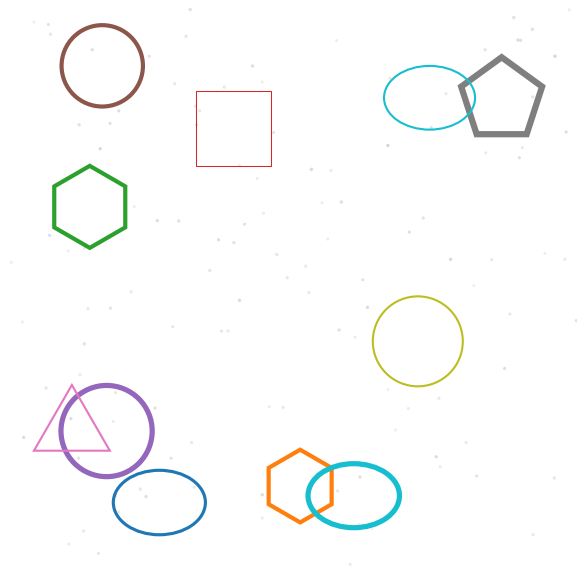[{"shape": "oval", "thickness": 1.5, "radius": 0.4, "center": [0.276, 0.129]}, {"shape": "hexagon", "thickness": 2, "radius": 0.31, "center": [0.52, 0.157]}, {"shape": "hexagon", "thickness": 2, "radius": 0.36, "center": [0.155, 0.641]}, {"shape": "square", "thickness": 0.5, "radius": 0.32, "center": [0.404, 0.777]}, {"shape": "circle", "thickness": 2.5, "radius": 0.39, "center": [0.185, 0.253]}, {"shape": "circle", "thickness": 2, "radius": 0.35, "center": [0.177, 0.885]}, {"shape": "triangle", "thickness": 1, "radius": 0.38, "center": [0.124, 0.257]}, {"shape": "pentagon", "thickness": 3, "radius": 0.37, "center": [0.869, 0.826]}, {"shape": "circle", "thickness": 1, "radius": 0.39, "center": [0.723, 0.408]}, {"shape": "oval", "thickness": 2.5, "radius": 0.4, "center": [0.613, 0.141]}, {"shape": "oval", "thickness": 1, "radius": 0.39, "center": [0.744, 0.83]}]